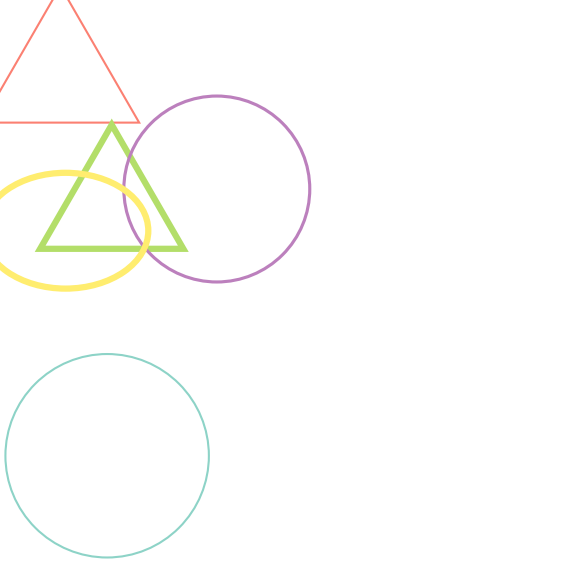[{"shape": "circle", "thickness": 1, "radius": 0.88, "center": [0.186, 0.21]}, {"shape": "triangle", "thickness": 1, "radius": 0.79, "center": [0.105, 0.866]}, {"shape": "triangle", "thickness": 3, "radius": 0.72, "center": [0.193, 0.64]}, {"shape": "circle", "thickness": 1.5, "radius": 0.8, "center": [0.375, 0.672]}, {"shape": "oval", "thickness": 3, "radius": 0.72, "center": [0.114, 0.6]}]